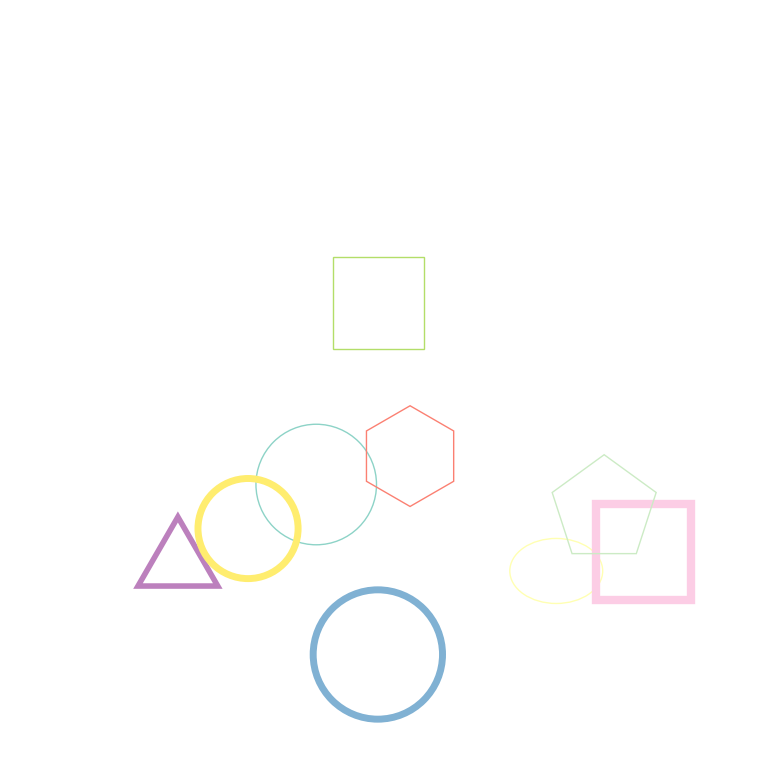[{"shape": "circle", "thickness": 0.5, "radius": 0.39, "center": [0.411, 0.371]}, {"shape": "oval", "thickness": 0.5, "radius": 0.3, "center": [0.722, 0.258]}, {"shape": "hexagon", "thickness": 0.5, "radius": 0.33, "center": [0.533, 0.408]}, {"shape": "circle", "thickness": 2.5, "radius": 0.42, "center": [0.491, 0.15]}, {"shape": "square", "thickness": 0.5, "radius": 0.3, "center": [0.492, 0.607]}, {"shape": "square", "thickness": 3, "radius": 0.31, "center": [0.836, 0.283]}, {"shape": "triangle", "thickness": 2, "radius": 0.3, "center": [0.231, 0.269]}, {"shape": "pentagon", "thickness": 0.5, "radius": 0.35, "center": [0.785, 0.338]}, {"shape": "circle", "thickness": 2.5, "radius": 0.33, "center": [0.322, 0.314]}]